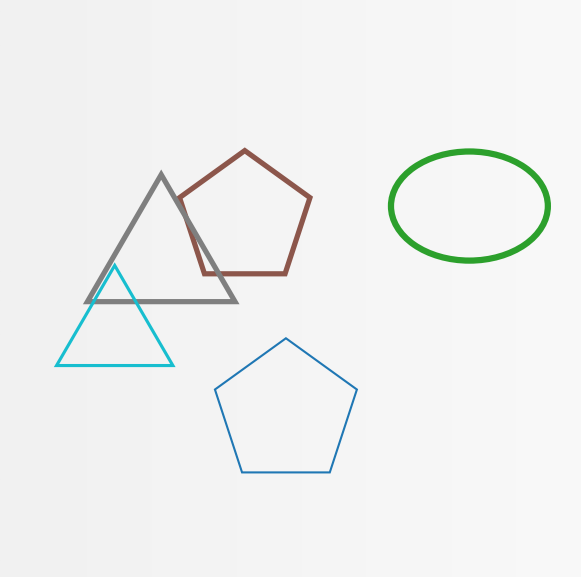[{"shape": "pentagon", "thickness": 1, "radius": 0.64, "center": [0.492, 0.285]}, {"shape": "oval", "thickness": 3, "radius": 0.67, "center": [0.808, 0.642]}, {"shape": "pentagon", "thickness": 2.5, "radius": 0.59, "center": [0.421, 0.62]}, {"shape": "triangle", "thickness": 2.5, "radius": 0.73, "center": [0.277, 0.55]}, {"shape": "triangle", "thickness": 1.5, "radius": 0.58, "center": [0.197, 0.424]}]